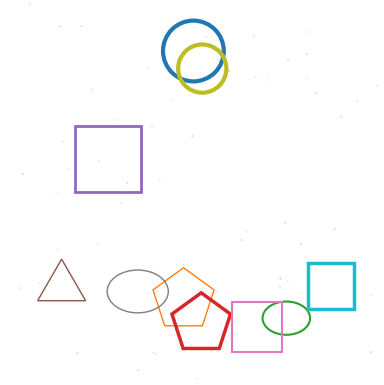[{"shape": "circle", "thickness": 3, "radius": 0.39, "center": [0.502, 0.868]}, {"shape": "pentagon", "thickness": 1, "radius": 0.42, "center": [0.477, 0.221]}, {"shape": "oval", "thickness": 1.5, "radius": 0.31, "center": [0.744, 0.174]}, {"shape": "pentagon", "thickness": 2.5, "radius": 0.4, "center": [0.523, 0.16]}, {"shape": "square", "thickness": 2, "radius": 0.43, "center": [0.28, 0.587]}, {"shape": "triangle", "thickness": 1, "radius": 0.36, "center": [0.16, 0.255]}, {"shape": "square", "thickness": 1.5, "radius": 0.33, "center": [0.668, 0.151]}, {"shape": "oval", "thickness": 1, "radius": 0.4, "center": [0.358, 0.243]}, {"shape": "circle", "thickness": 3, "radius": 0.31, "center": [0.525, 0.822]}, {"shape": "square", "thickness": 2.5, "radius": 0.3, "center": [0.861, 0.257]}]